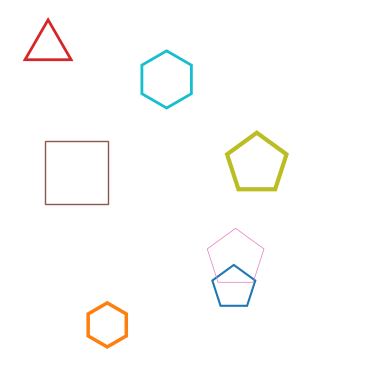[{"shape": "pentagon", "thickness": 1.5, "radius": 0.29, "center": [0.607, 0.253]}, {"shape": "hexagon", "thickness": 2.5, "radius": 0.29, "center": [0.279, 0.156]}, {"shape": "triangle", "thickness": 2, "radius": 0.35, "center": [0.125, 0.879]}, {"shape": "square", "thickness": 1, "radius": 0.41, "center": [0.199, 0.552]}, {"shape": "pentagon", "thickness": 0.5, "radius": 0.39, "center": [0.612, 0.329]}, {"shape": "pentagon", "thickness": 3, "radius": 0.41, "center": [0.667, 0.574]}, {"shape": "hexagon", "thickness": 2, "radius": 0.37, "center": [0.433, 0.794]}]